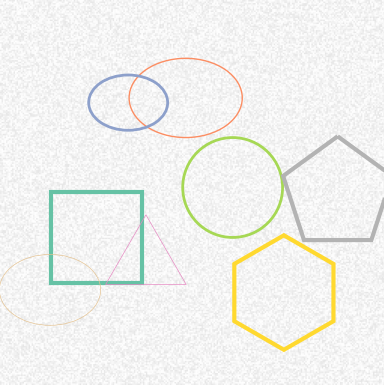[{"shape": "square", "thickness": 3, "radius": 0.59, "center": [0.251, 0.383]}, {"shape": "oval", "thickness": 1, "radius": 0.73, "center": [0.482, 0.746]}, {"shape": "oval", "thickness": 2, "radius": 0.51, "center": [0.333, 0.733]}, {"shape": "triangle", "thickness": 0.5, "radius": 0.6, "center": [0.379, 0.321]}, {"shape": "circle", "thickness": 2, "radius": 0.65, "center": [0.604, 0.513]}, {"shape": "hexagon", "thickness": 3, "radius": 0.74, "center": [0.737, 0.24]}, {"shape": "oval", "thickness": 0.5, "radius": 0.66, "center": [0.13, 0.247]}, {"shape": "pentagon", "thickness": 3, "radius": 0.74, "center": [0.877, 0.497]}]